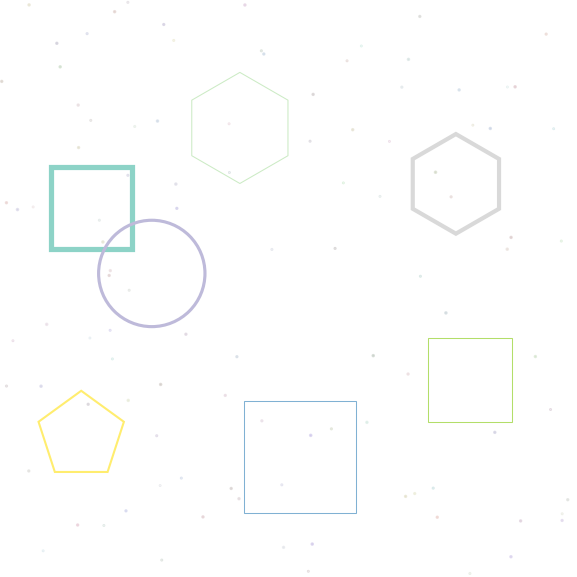[{"shape": "square", "thickness": 2.5, "radius": 0.35, "center": [0.158, 0.639]}, {"shape": "circle", "thickness": 1.5, "radius": 0.46, "center": [0.263, 0.526]}, {"shape": "square", "thickness": 0.5, "radius": 0.48, "center": [0.52, 0.208]}, {"shape": "square", "thickness": 0.5, "radius": 0.37, "center": [0.814, 0.341]}, {"shape": "hexagon", "thickness": 2, "radius": 0.43, "center": [0.789, 0.681]}, {"shape": "hexagon", "thickness": 0.5, "radius": 0.48, "center": [0.415, 0.778]}, {"shape": "pentagon", "thickness": 1, "radius": 0.39, "center": [0.141, 0.245]}]